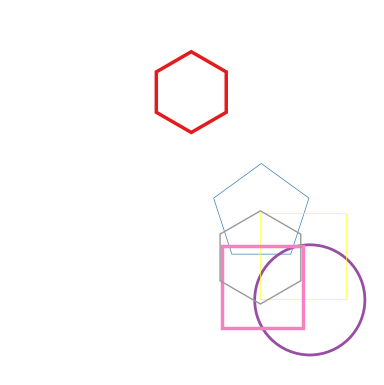[{"shape": "hexagon", "thickness": 2.5, "radius": 0.52, "center": [0.497, 0.761]}, {"shape": "pentagon", "thickness": 0.5, "radius": 0.65, "center": [0.679, 0.445]}, {"shape": "circle", "thickness": 2, "radius": 0.72, "center": [0.805, 0.221]}, {"shape": "square", "thickness": 0.5, "radius": 0.56, "center": [0.787, 0.335]}, {"shape": "square", "thickness": 2.5, "radius": 0.53, "center": [0.682, 0.256]}, {"shape": "hexagon", "thickness": 1, "radius": 0.61, "center": [0.676, 0.331]}]